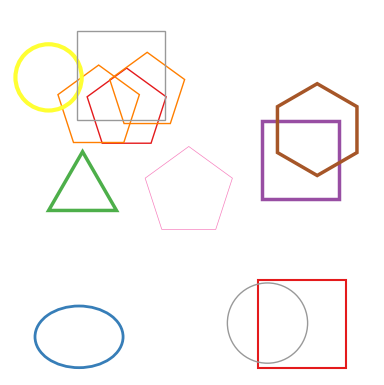[{"shape": "square", "thickness": 1.5, "radius": 0.57, "center": [0.785, 0.159]}, {"shape": "pentagon", "thickness": 1, "radius": 0.54, "center": [0.329, 0.715]}, {"shape": "oval", "thickness": 2, "radius": 0.57, "center": [0.205, 0.125]}, {"shape": "triangle", "thickness": 2.5, "radius": 0.51, "center": [0.214, 0.504]}, {"shape": "square", "thickness": 2.5, "radius": 0.5, "center": [0.78, 0.585]}, {"shape": "pentagon", "thickness": 1, "radius": 0.51, "center": [0.382, 0.762]}, {"shape": "pentagon", "thickness": 1, "radius": 0.56, "center": [0.256, 0.72]}, {"shape": "circle", "thickness": 3, "radius": 0.43, "center": [0.126, 0.799]}, {"shape": "hexagon", "thickness": 2.5, "radius": 0.6, "center": [0.824, 0.663]}, {"shape": "pentagon", "thickness": 0.5, "radius": 0.6, "center": [0.49, 0.5]}, {"shape": "circle", "thickness": 1, "radius": 0.52, "center": [0.695, 0.161]}, {"shape": "square", "thickness": 1, "radius": 0.58, "center": [0.315, 0.803]}]